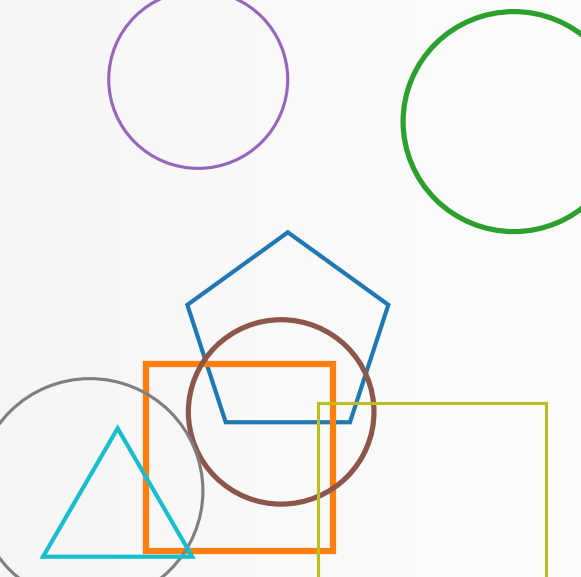[{"shape": "pentagon", "thickness": 2, "radius": 0.91, "center": [0.495, 0.415]}, {"shape": "square", "thickness": 3, "radius": 0.81, "center": [0.412, 0.206]}, {"shape": "circle", "thickness": 2.5, "radius": 0.95, "center": [0.884, 0.789]}, {"shape": "circle", "thickness": 1.5, "radius": 0.77, "center": [0.341, 0.862]}, {"shape": "circle", "thickness": 2.5, "radius": 0.8, "center": [0.484, 0.286]}, {"shape": "circle", "thickness": 1.5, "radius": 0.97, "center": [0.155, 0.149]}, {"shape": "square", "thickness": 1.5, "radius": 0.98, "center": [0.743, 0.105]}, {"shape": "triangle", "thickness": 2, "radius": 0.74, "center": [0.202, 0.109]}]